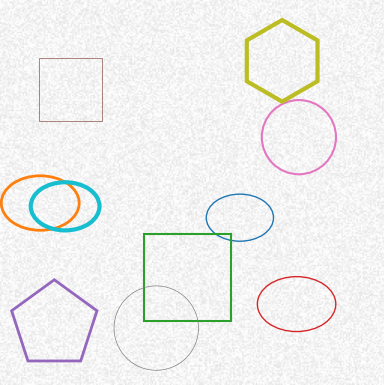[{"shape": "oval", "thickness": 1, "radius": 0.44, "center": [0.623, 0.435]}, {"shape": "oval", "thickness": 2, "radius": 0.51, "center": [0.104, 0.473]}, {"shape": "square", "thickness": 1.5, "radius": 0.57, "center": [0.488, 0.28]}, {"shape": "oval", "thickness": 1, "radius": 0.51, "center": [0.77, 0.21]}, {"shape": "pentagon", "thickness": 2, "radius": 0.58, "center": [0.141, 0.157]}, {"shape": "square", "thickness": 0.5, "radius": 0.41, "center": [0.183, 0.767]}, {"shape": "circle", "thickness": 1.5, "radius": 0.48, "center": [0.776, 0.644]}, {"shape": "circle", "thickness": 0.5, "radius": 0.55, "center": [0.406, 0.148]}, {"shape": "hexagon", "thickness": 3, "radius": 0.53, "center": [0.733, 0.842]}, {"shape": "oval", "thickness": 3, "radius": 0.45, "center": [0.169, 0.464]}]